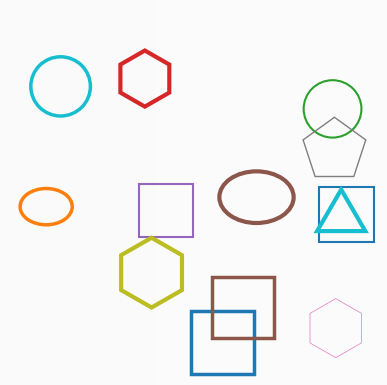[{"shape": "square", "thickness": 2.5, "radius": 0.41, "center": [0.574, 0.109]}, {"shape": "square", "thickness": 1.5, "radius": 0.35, "center": [0.893, 0.443]}, {"shape": "oval", "thickness": 2.5, "radius": 0.34, "center": [0.119, 0.463]}, {"shape": "circle", "thickness": 1.5, "radius": 0.37, "center": [0.858, 0.717]}, {"shape": "hexagon", "thickness": 3, "radius": 0.36, "center": [0.374, 0.796]}, {"shape": "square", "thickness": 1.5, "radius": 0.35, "center": [0.429, 0.453]}, {"shape": "square", "thickness": 2.5, "radius": 0.4, "center": [0.628, 0.201]}, {"shape": "oval", "thickness": 3, "radius": 0.48, "center": [0.662, 0.488]}, {"shape": "hexagon", "thickness": 0.5, "radius": 0.38, "center": [0.866, 0.148]}, {"shape": "pentagon", "thickness": 1, "radius": 0.43, "center": [0.863, 0.61]}, {"shape": "hexagon", "thickness": 3, "radius": 0.45, "center": [0.391, 0.292]}, {"shape": "circle", "thickness": 2.5, "radius": 0.38, "center": [0.156, 0.776]}, {"shape": "triangle", "thickness": 3, "radius": 0.36, "center": [0.881, 0.436]}]